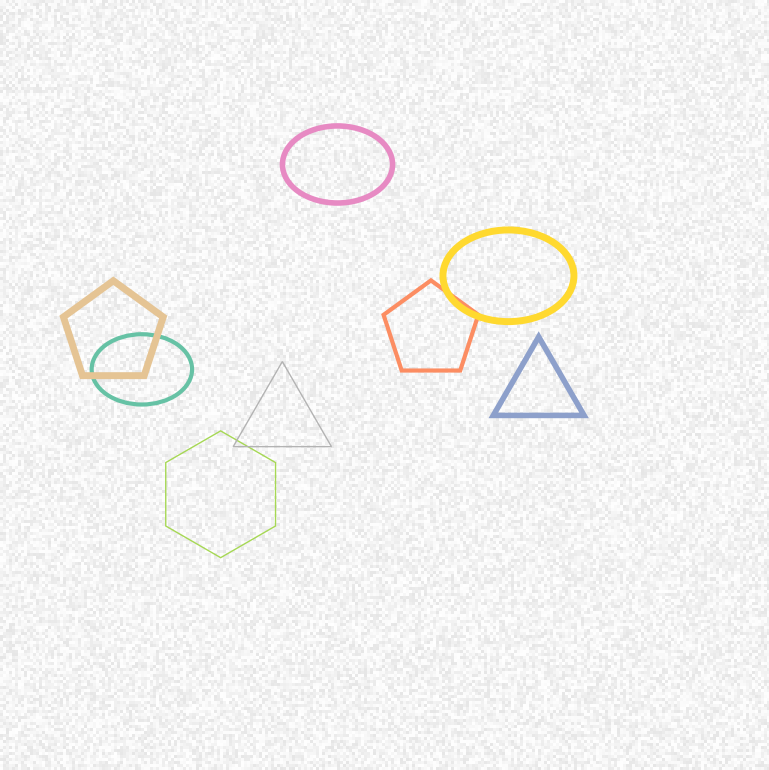[{"shape": "oval", "thickness": 1.5, "radius": 0.33, "center": [0.184, 0.52]}, {"shape": "pentagon", "thickness": 1.5, "radius": 0.32, "center": [0.56, 0.571]}, {"shape": "triangle", "thickness": 2, "radius": 0.34, "center": [0.7, 0.495]}, {"shape": "oval", "thickness": 2, "radius": 0.36, "center": [0.438, 0.786]}, {"shape": "hexagon", "thickness": 0.5, "radius": 0.41, "center": [0.287, 0.358]}, {"shape": "oval", "thickness": 2.5, "radius": 0.43, "center": [0.66, 0.642]}, {"shape": "pentagon", "thickness": 2.5, "radius": 0.34, "center": [0.147, 0.567]}, {"shape": "triangle", "thickness": 0.5, "radius": 0.37, "center": [0.367, 0.457]}]